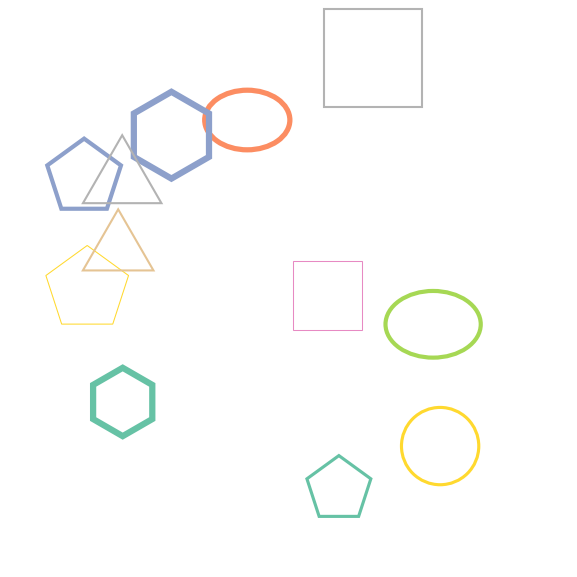[{"shape": "hexagon", "thickness": 3, "radius": 0.3, "center": [0.212, 0.303]}, {"shape": "pentagon", "thickness": 1.5, "radius": 0.29, "center": [0.587, 0.152]}, {"shape": "oval", "thickness": 2.5, "radius": 0.37, "center": [0.428, 0.791]}, {"shape": "pentagon", "thickness": 2, "radius": 0.34, "center": [0.146, 0.692]}, {"shape": "hexagon", "thickness": 3, "radius": 0.38, "center": [0.297, 0.765]}, {"shape": "square", "thickness": 0.5, "radius": 0.3, "center": [0.567, 0.487]}, {"shape": "oval", "thickness": 2, "radius": 0.41, "center": [0.75, 0.438]}, {"shape": "circle", "thickness": 1.5, "radius": 0.33, "center": [0.762, 0.227]}, {"shape": "pentagon", "thickness": 0.5, "radius": 0.38, "center": [0.151, 0.499]}, {"shape": "triangle", "thickness": 1, "radius": 0.35, "center": [0.205, 0.566]}, {"shape": "square", "thickness": 1, "radius": 0.42, "center": [0.646, 0.899]}, {"shape": "triangle", "thickness": 1, "radius": 0.39, "center": [0.212, 0.687]}]